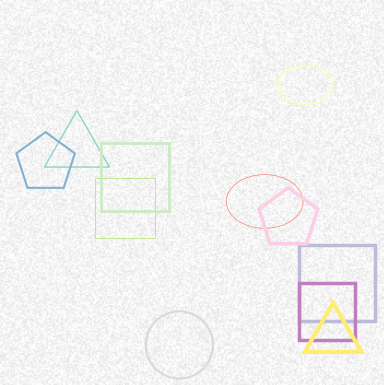[{"shape": "triangle", "thickness": 1, "radius": 0.49, "center": [0.2, 0.615]}, {"shape": "oval", "thickness": 1, "radius": 0.36, "center": [0.794, 0.779]}, {"shape": "square", "thickness": 2.5, "radius": 0.49, "center": [0.875, 0.265]}, {"shape": "oval", "thickness": 0.5, "radius": 0.5, "center": [0.687, 0.477]}, {"shape": "pentagon", "thickness": 1.5, "radius": 0.4, "center": [0.118, 0.577]}, {"shape": "square", "thickness": 0.5, "radius": 0.39, "center": [0.324, 0.46]}, {"shape": "pentagon", "thickness": 2.5, "radius": 0.4, "center": [0.749, 0.432]}, {"shape": "circle", "thickness": 1.5, "radius": 0.44, "center": [0.466, 0.104]}, {"shape": "square", "thickness": 2.5, "radius": 0.37, "center": [0.849, 0.191]}, {"shape": "square", "thickness": 2, "radius": 0.44, "center": [0.35, 0.54]}, {"shape": "triangle", "thickness": 3, "radius": 0.43, "center": [0.865, 0.128]}]